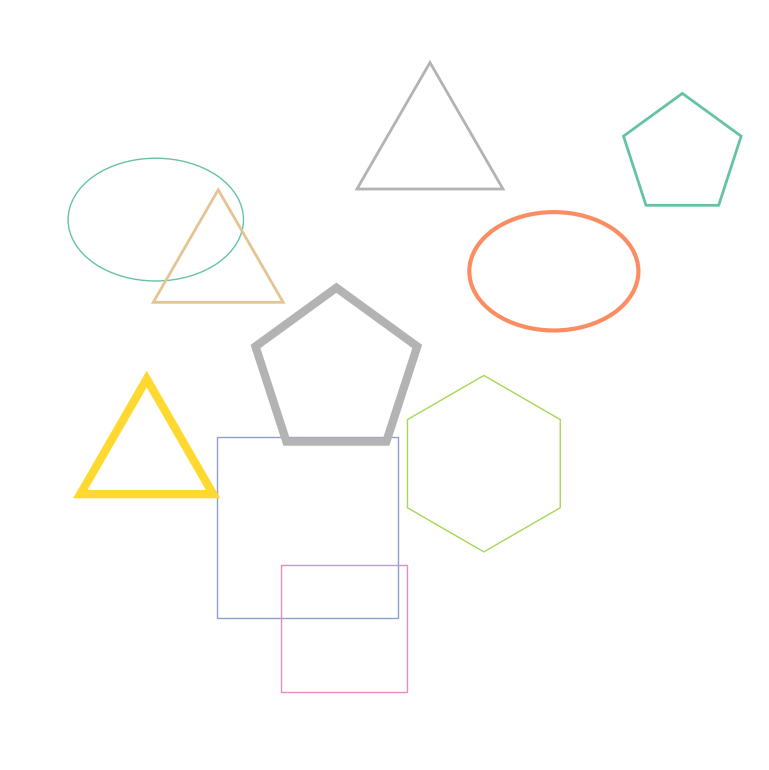[{"shape": "oval", "thickness": 0.5, "radius": 0.57, "center": [0.202, 0.715]}, {"shape": "pentagon", "thickness": 1, "radius": 0.4, "center": [0.886, 0.798]}, {"shape": "oval", "thickness": 1.5, "radius": 0.55, "center": [0.719, 0.648]}, {"shape": "square", "thickness": 0.5, "radius": 0.59, "center": [0.399, 0.315]}, {"shape": "square", "thickness": 0.5, "radius": 0.41, "center": [0.447, 0.184]}, {"shape": "hexagon", "thickness": 0.5, "radius": 0.57, "center": [0.628, 0.398]}, {"shape": "triangle", "thickness": 3, "radius": 0.5, "center": [0.191, 0.408]}, {"shape": "triangle", "thickness": 1, "radius": 0.49, "center": [0.283, 0.656]}, {"shape": "triangle", "thickness": 1, "radius": 0.55, "center": [0.558, 0.809]}, {"shape": "pentagon", "thickness": 3, "radius": 0.55, "center": [0.437, 0.516]}]